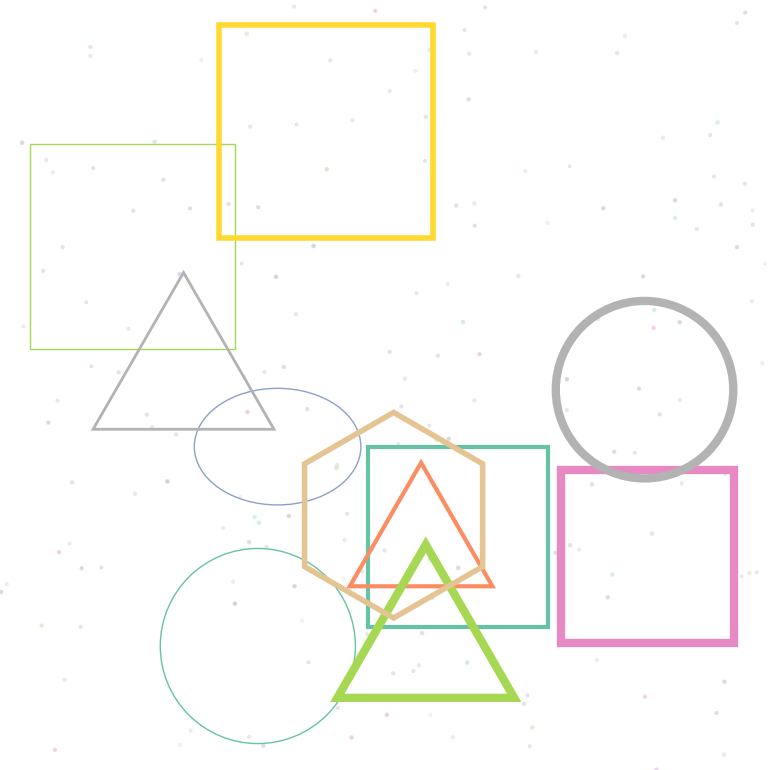[{"shape": "circle", "thickness": 0.5, "radius": 0.63, "center": [0.335, 0.161]}, {"shape": "square", "thickness": 1.5, "radius": 0.58, "center": [0.595, 0.303]}, {"shape": "triangle", "thickness": 1.5, "radius": 0.53, "center": [0.547, 0.292]}, {"shape": "oval", "thickness": 0.5, "radius": 0.54, "center": [0.361, 0.42]}, {"shape": "square", "thickness": 3, "radius": 0.56, "center": [0.841, 0.278]}, {"shape": "square", "thickness": 0.5, "radius": 0.67, "center": [0.172, 0.679]}, {"shape": "triangle", "thickness": 3, "radius": 0.66, "center": [0.553, 0.16]}, {"shape": "square", "thickness": 2, "radius": 0.69, "center": [0.423, 0.829]}, {"shape": "hexagon", "thickness": 2, "radius": 0.67, "center": [0.511, 0.331]}, {"shape": "triangle", "thickness": 1, "radius": 0.68, "center": [0.238, 0.51]}, {"shape": "circle", "thickness": 3, "radius": 0.58, "center": [0.837, 0.494]}]